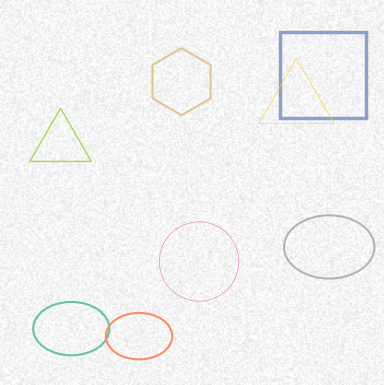[{"shape": "oval", "thickness": 1.5, "radius": 0.5, "center": [0.185, 0.146]}, {"shape": "oval", "thickness": 1.5, "radius": 0.43, "center": [0.361, 0.127]}, {"shape": "square", "thickness": 2.5, "radius": 0.56, "center": [0.839, 0.805]}, {"shape": "circle", "thickness": 0.5, "radius": 0.52, "center": [0.517, 0.321]}, {"shape": "triangle", "thickness": 1, "radius": 0.46, "center": [0.157, 0.627]}, {"shape": "triangle", "thickness": 0.5, "radius": 0.56, "center": [0.77, 0.736]}, {"shape": "hexagon", "thickness": 1.5, "radius": 0.44, "center": [0.472, 0.788]}, {"shape": "oval", "thickness": 1.5, "radius": 0.59, "center": [0.855, 0.359]}]